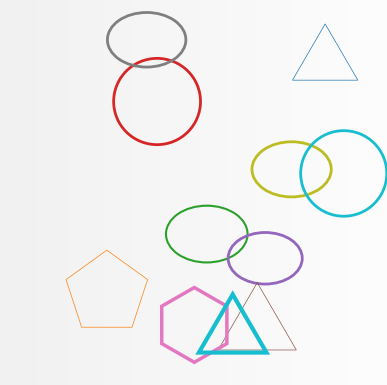[{"shape": "triangle", "thickness": 0.5, "radius": 0.49, "center": [0.839, 0.84]}, {"shape": "pentagon", "thickness": 0.5, "radius": 0.55, "center": [0.276, 0.24]}, {"shape": "oval", "thickness": 1.5, "radius": 0.53, "center": [0.534, 0.392]}, {"shape": "circle", "thickness": 2, "radius": 0.56, "center": [0.405, 0.736]}, {"shape": "oval", "thickness": 2, "radius": 0.48, "center": [0.684, 0.329]}, {"shape": "triangle", "thickness": 0.5, "radius": 0.58, "center": [0.664, 0.149]}, {"shape": "hexagon", "thickness": 2.5, "radius": 0.49, "center": [0.501, 0.156]}, {"shape": "oval", "thickness": 2, "radius": 0.51, "center": [0.378, 0.897]}, {"shape": "oval", "thickness": 2, "radius": 0.51, "center": [0.753, 0.56]}, {"shape": "circle", "thickness": 2, "radius": 0.56, "center": [0.887, 0.55]}, {"shape": "triangle", "thickness": 3, "radius": 0.5, "center": [0.6, 0.135]}]